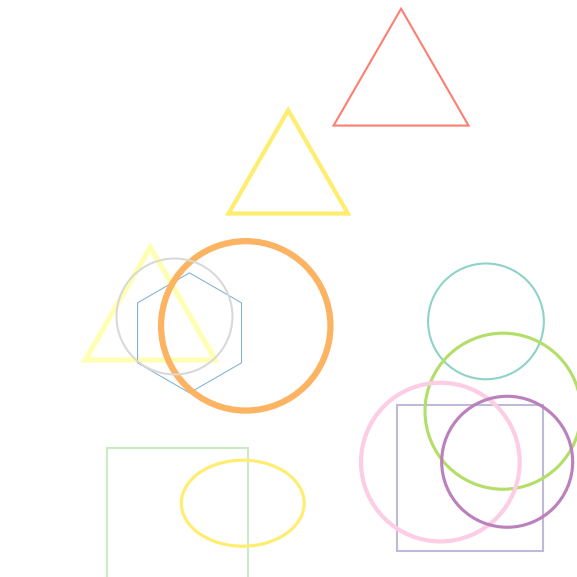[{"shape": "circle", "thickness": 1, "radius": 0.5, "center": [0.841, 0.443]}, {"shape": "triangle", "thickness": 2.5, "radius": 0.65, "center": [0.26, 0.441]}, {"shape": "square", "thickness": 1, "radius": 0.63, "center": [0.813, 0.171]}, {"shape": "triangle", "thickness": 1, "radius": 0.67, "center": [0.695, 0.849]}, {"shape": "hexagon", "thickness": 0.5, "radius": 0.52, "center": [0.328, 0.423]}, {"shape": "circle", "thickness": 3, "radius": 0.73, "center": [0.426, 0.435]}, {"shape": "circle", "thickness": 1.5, "radius": 0.68, "center": [0.871, 0.287]}, {"shape": "circle", "thickness": 2, "radius": 0.69, "center": [0.763, 0.199]}, {"shape": "circle", "thickness": 1, "radius": 0.5, "center": [0.302, 0.451]}, {"shape": "circle", "thickness": 1.5, "radius": 0.57, "center": [0.878, 0.2]}, {"shape": "square", "thickness": 1, "radius": 0.61, "center": [0.307, 0.101]}, {"shape": "triangle", "thickness": 2, "radius": 0.6, "center": [0.499, 0.689]}, {"shape": "oval", "thickness": 1.5, "radius": 0.53, "center": [0.42, 0.128]}]